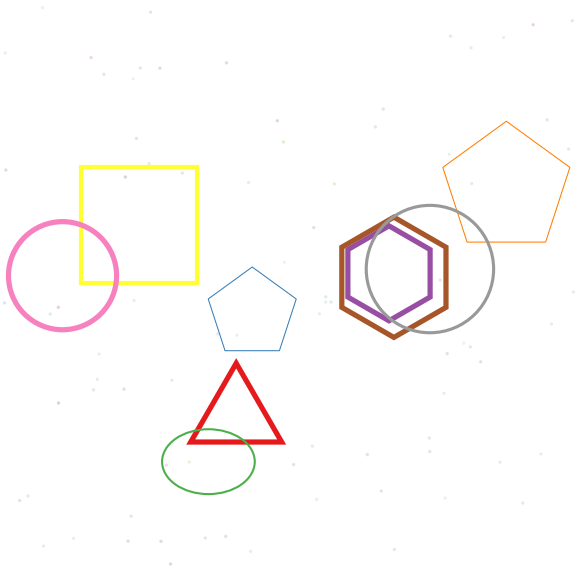[{"shape": "triangle", "thickness": 2.5, "radius": 0.45, "center": [0.409, 0.279]}, {"shape": "pentagon", "thickness": 0.5, "radius": 0.4, "center": [0.437, 0.457]}, {"shape": "oval", "thickness": 1, "radius": 0.4, "center": [0.361, 0.2]}, {"shape": "hexagon", "thickness": 2.5, "radius": 0.41, "center": [0.674, 0.526]}, {"shape": "pentagon", "thickness": 0.5, "radius": 0.58, "center": [0.877, 0.674]}, {"shape": "square", "thickness": 2, "radius": 0.5, "center": [0.24, 0.61]}, {"shape": "hexagon", "thickness": 2.5, "radius": 0.52, "center": [0.682, 0.519]}, {"shape": "circle", "thickness": 2.5, "radius": 0.47, "center": [0.108, 0.522]}, {"shape": "circle", "thickness": 1.5, "radius": 0.55, "center": [0.744, 0.533]}]